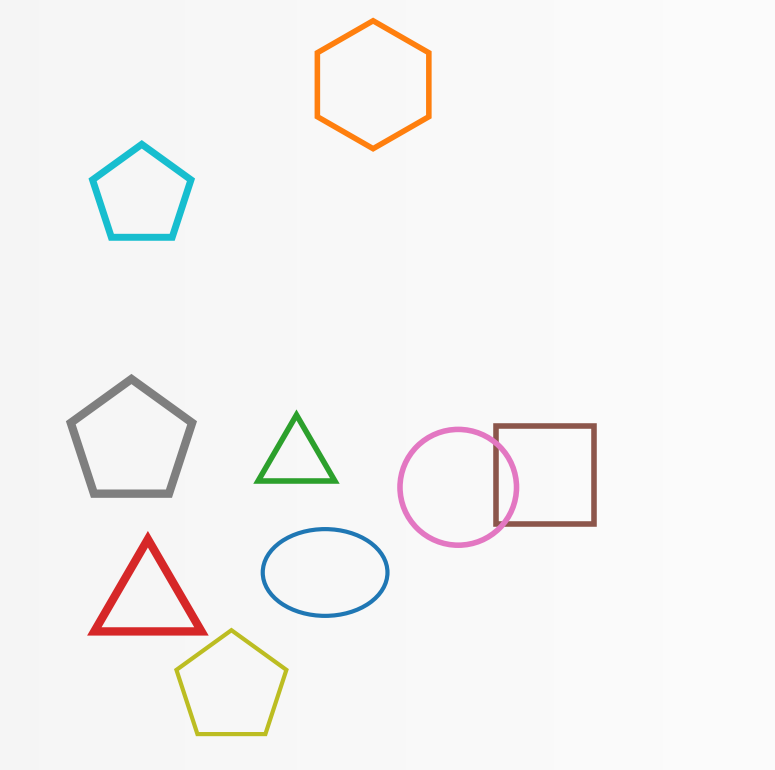[{"shape": "oval", "thickness": 1.5, "radius": 0.4, "center": [0.419, 0.257]}, {"shape": "hexagon", "thickness": 2, "radius": 0.42, "center": [0.481, 0.89]}, {"shape": "triangle", "thickness": 2, "radius": 0.29, "center": [0.383, 0.404]}, {"shape": "triangle", "thickness": 3, "radius": 0.4, "center": [0.191, 0.22]}, {"shape": "square", "thickness": 2, "radius": 0.32, "center": [0.704, 0.383]}, {"shape": "circle", "thickness": 2, "radius": 0.38, "center": [0.591, 0.367]}, {"shape": "pentagon", "thickness": 3, "radius": 0.41, "center": [0.17, 0.425]}, {"shape": "pentagon", "thickness": 1.5, "radius": 0.37, "center": [0.299, 0.107]}, {"shape": "pentagon", "thickness": 2.5, "radius": 0.33, "center": [0.183, 0.746]}]